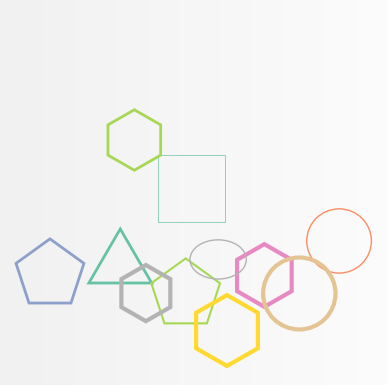[{"shape": "square", "thickness": 0.5, "radius": 0.43, "center": [0.494, 0.51]}, {"shape": "triangle", "thickness": 2, "radius": 0.47, "center": [0.31, 0.312]}, {"shape": "circle", "thickness": 1, "radius": 0.42, "center": [0.875, 0.374]}, {"shape": "pentagon", "thickness": 2, "radius": 0.46, "center": [0.129, 0.287]}, {"shape": "hexagon", "thickness": 3, "radius": 0.41, "center": [0.682, 0.284]}, {"shape": "pentagon", "thickness": 1.5, "radius": 0.47, "center": [0.479, 0.236]}, {"shape": "hexagon", "thickness": 2, "radius": 0.39, "center": [0.347, 0.636]}, {"shape": "hexagon", "thickness": 3, "radius": 0.46, "center": [0.586, 0.141]}, {"shape": "circle", "thickness": 3, "radius": 0.47, "center": [0.772, 0.238]}, {"shape": "oval", "thickness": 1, "radius": 0.36, "center": [0.563, 0.326]}, {"shape": "hexagon", "thickness": 3, "radius": 0.36, "center": [0.376, 0.239]}]